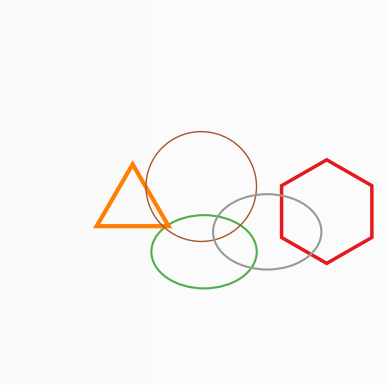[{"shape": "hexagon", "thickness": 2.5, "radius": 0.67, "center": [0.843, 0.45]}, {"shape": "oval", "thickness": 1.5, "radius": 0.68, "center": [0.527, 0.346]}, {"shape": "triangle", "thickness": 3, "radius": 0.54, "center": [0.342, 0.466]}, {"shape": "circle", "thickness": 1, "radius": 0.71, "center": [0.519, 0.515]}, {"shape": "oval", "thickness": 1.5, "radius": 0.7, "center": [0.69, 0.398]}]